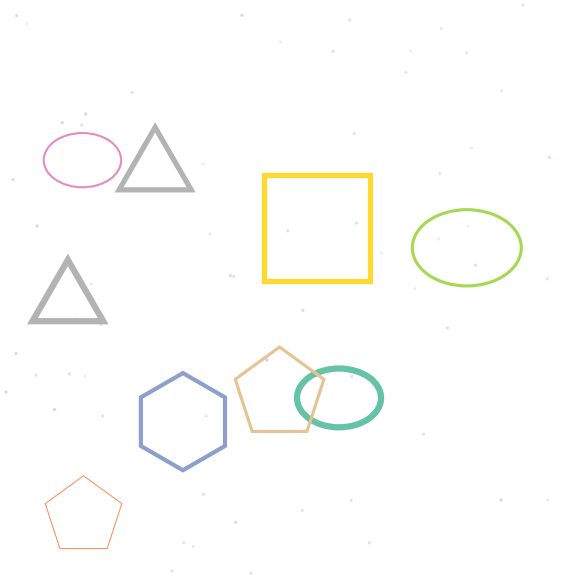[{"shape": "oval", "thickness": 3, "radius": 0.36, "center": [0.587, 0.31]}, {"shape": "pentagon", "thickness": 0.5, "radius": 0.35, "center": [0.145, 0.106]}, {"shape": "hexagon", "thickness": 2, "radius": 0.42, "center": [0.317, 0.269]}, {"shape": "oval", "thickness": 1, "radius": 0.34, "center": [0.143, 0.722]}, {"shape": "oval", "thickness": 1.5, "radius": 0.47, "center": [0.808, 0.57]}, {"shape": "square", "thickness": 2.5, "radius": 0.46, "center": [0.549, 0.605]}, {"shape": "pentagon", "thickness": 1.5, "radius": 0.4, "center": [0.484, 0.317]}, {"shape": "triangle", "thickness": 3, "radius": 0.35, "center": [0.117, 0.478]}, {"shape": "triangle", "thickness": 2.5, "radius": 0.36, "center": [0.269, 0.706]}]